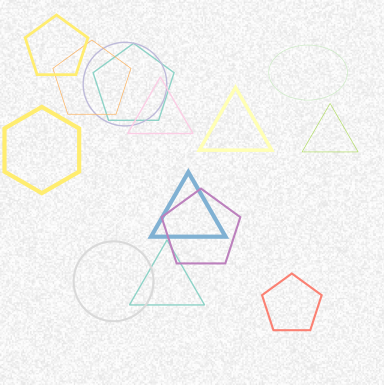[{"shape": "triangle", "thickness": 1, "radius": 0.56, "center": [0.434, 0.264]}, {"shape": "pentagon", "thickness": 1, "radius": 0.55, "center": [0.347, 0.777]}, {"shape": "triangle", "thickness": 2.5, "radius": 0.54, "center": [0.612, 0.664]}, {"shape": "circle", "thickness": 1, "radius": 0.54, "center": [0.325, 0.782]}, {"shape": "pentagon", "thickness": 1.5, "radius": 0.41, "center": [0.758, 0.208]}, {"shape": "triangle", "thickness": 3, "radius": 0.56, "center": [0.489, 0.441]}, {"shape": "pentagon", "thickness": 0.5, "radius": 0.53, "center": [0.239, 0.789]}, {"shape": "triangle", "thickness": 0.5, "radius": 0.42, "center": [0.857, 0.647]}, {"shape": "triangle", "thickness": 1, "radius": 0.49, "center": [0.417, 0.702]}, {"shape": "circle", "thickness": 1.5, "radius": 0.52, "center": [0.295, 0.269]}, {"shape": "pentagon", "thickness": 1.5, "radius": 0.54, "center": [0.522, 0.403]}, {"shape": "oval", "thickness": 0.5, "radius": 0.51, "center": [0.8, 0.811]}, {"shape": "hexagon", "thickness": 3, "radius": 0.56, "center": [0.109, 0.61]}, {"shape": "pentagon", "thickness": 2, "radius": 0.43, "center": [0.147, 0.875]}]